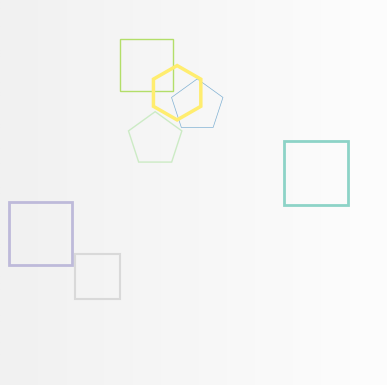[{"shape": "square", "thickness": 2, "radius": 0.42, "center": [0.815, 0.551]}, {"shape": "square", "thickness": 2, "radius": 0.41, "center": [0.105, 0.394]}, {"shape": "pentagon", "thickness": 0.5, "radius": 0.35, "center": [0.509, 0.725]}, {"shape": "square", "thickness": 1, "radius": 0.34, "center": [0.378, 0.831]}, {"shape": "square", "thickness": 1.5, "radius": 0.29, "center": [0.252, 0.281]}, {"shape": "pentagon", "thickness": 1, "radius": 0.36, "center": [0.4, 0.638]}, {"shape": "hexagon", "thickness": 2.5, "radius": 0.35, "center": [0.457, 0.759]}]